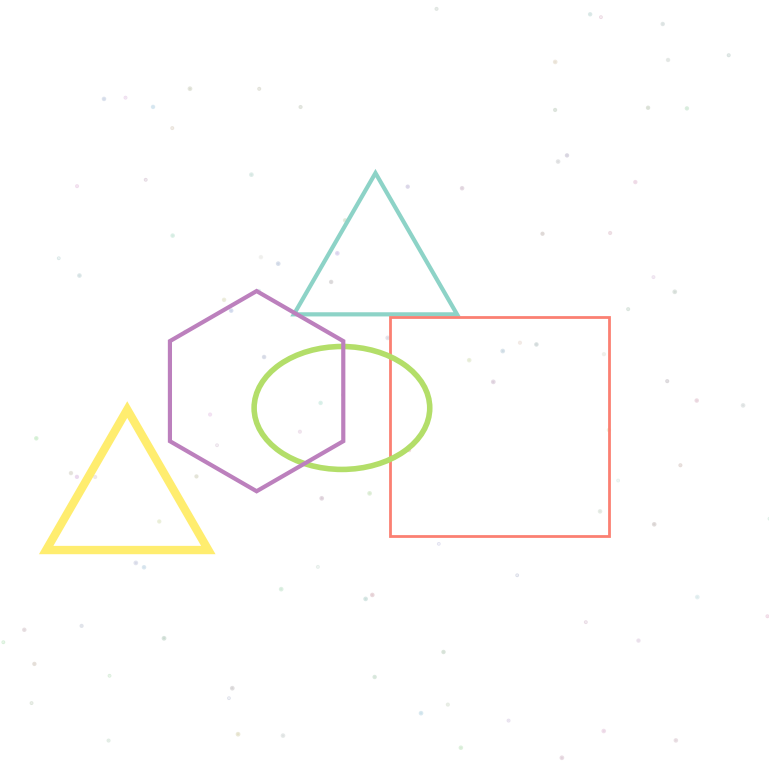[{"shape": "triangle", "thickness": 1.5, "radius": 0.61, "center": [0.488, 0.653]}, {"shape": "square", "thickness": 1, "radius": 0.71, "center": [0.649, 0.446]}, {"shape": "oval", "thickness": 2, "radius": 0.57, "center": [0.444, 0.47]}, {"shape": "hexagon", "thickness": 1.5, "radius": 0.65, "center": [0.333, 0.492]}, {"shape": "triangle", "thickness": 3, "radius": 0.61, "center": [0.165, 0.346]}]